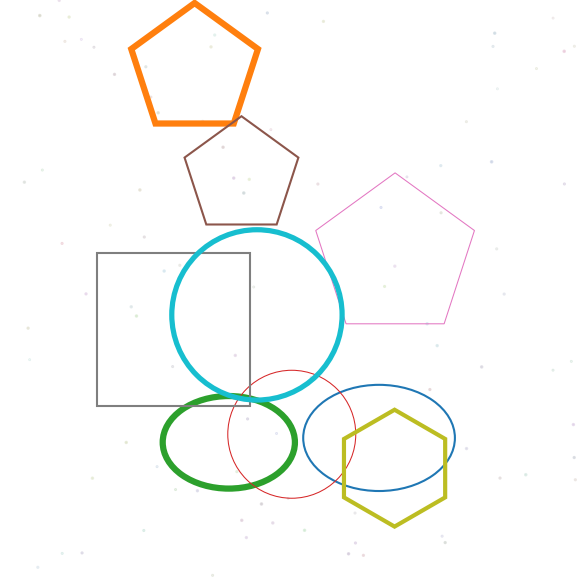[{"shape": "oval", "thickness": 1, "radius": 0.66, "center": [0.656, 0.241]}, {"shape": "pentagon", "thickness": 3, "radius": 0.58, "center": [0.337, 0.879]}, {"shape": "oval", "thickness": 3, "radius": 0.57, "center": [0.396, 0.233]}, {"shape": "circle", "thickness": 0.5, "radius": 0.55, "center": [0.505, 0.247]}, {"shape": "pentagon", "thickness": 1, "radius": 0.52, "center": [0.418, 0.694]}, {"shape": "pentagon", "thickness": 0.5, "radius": 0.72, "center": [0.684, 0.555]}, {"shape": "square", "thickness": 1, "radius": 0.66, "center": [0.301, 0.429]}, {"shape": "hexagon", "thickness": 2, "radius": 0.51, "center": [0.683, 0.188]}, {"shape": "circle", "thickness": 2.5, "radius": 0.74, "center": [0.445, 0.454]}]